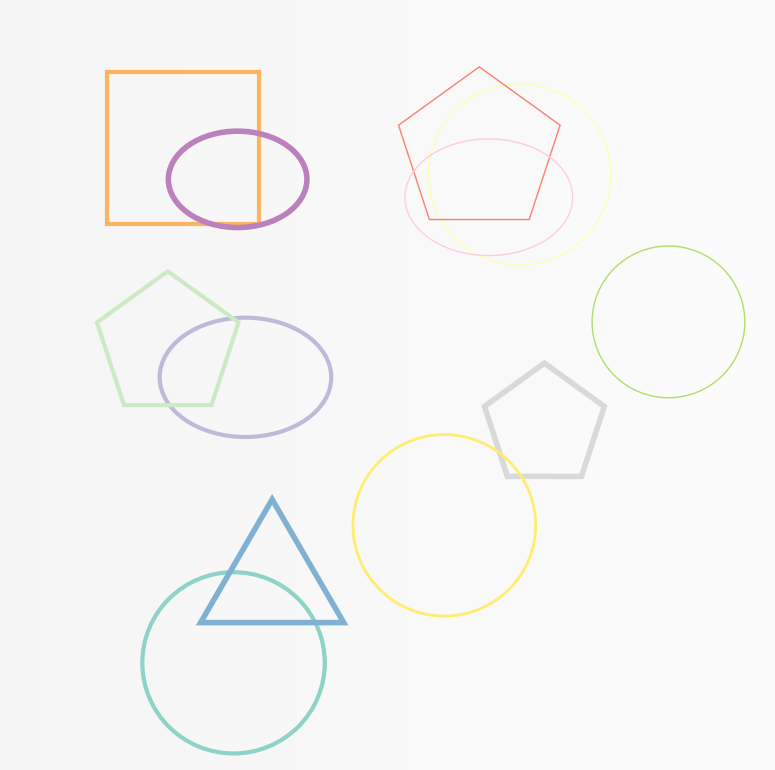[{"shape": "circle", "thickness": 1.5, "radius": 0.59, "center": [0.301, 0.139]}, {"shape": "circle", "thickness": 0.5, "radius": 0.59, "center": [0.671, 0.773]}, {"shape": "oval", "thickness": 1.5, "radius": 0.55, "center": [0.317, 0.51]}, {"shape": "pentagon", "thickness": 0.5, "radius": 0.55, "center": [0.618, 0.804]}, {"shape": "triangle", "thickness": 2, "radius": 0.53, "center": [0.351, 0.245]}, {"shape": "square", "thickness": 1.5, "radius": 0.49, "center": [0.236, 0.808]}, {"shape": "circle", "thickness": 0.5, "radius": 0.49, "center": [0.863, 0.582]}, {"shape": "oval", "thickness": 0.5, "radius": 0.54, "center": [0.631, 0.744]}, {"shape": "pentagon", "thickness": 2, "radius": 0.41, "center": [0.702, 0.447]}, {"shape": "oval", "thickness": 2, "radius": 0.45, "center": [0.307, 0.767]}, {"shape": "pentagon", "thickness": 1.5, "radius": 0.48, "center": [0.216, 0.552]}, {"shape": "circle", "thickness": 1, "radius": 0.59, "center": [0.573, 0.318]}]